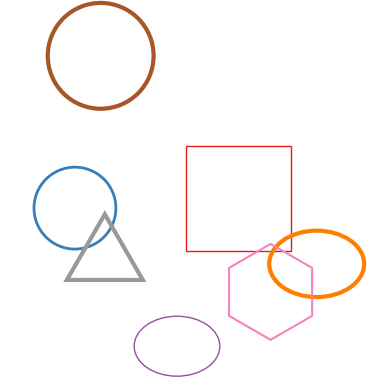[{"shape": "square", "thickness": 1, "radius": 0.69, "center": [0.619, 0.484]}, {"shape": "circle", "thickness": 2, "radius": 0.53, "center": [0.195, 0.459]}, {"shape": "oval", "thickness": 1, "radius": 0.56, "center": [0.46, 0.101]}, {"shape": "oval", "thickness": 3, "radius": 0.62, "center": [0.823, 0.315]}, {"shape": "circle", "thickness": 3, "radius": 0.69, "center": [0.262, 0.855]}, {"shape": "hexagon", "thickness": 1.5, "radius": 0.62, "center": [0.703, 0.242]}, {"shape": "triangle", "thickness": 3, "radius": 0.57, "center": [0.272, 0.33]}]